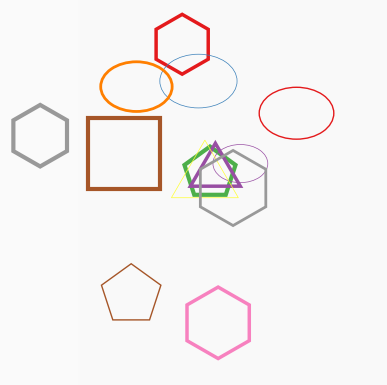[{"shape": "hexagon", "thickness": 2.5, "radius": 0.39, "center": [0.47, 0.885]}, {"shape": "oval", "thickness": 1, "radius": 0.48, "center": [0.765, 0.706]}, {"shape": "oval", "thickness": 0.5, "radius": 0.5, "center": [0.512, 0.789]}, {"shape": "pentagon", "thickness": 3, "radius": 0.35, "center": [0.542, 0.55]}, {"shape": "oval", "thickness": 0.5, "radius": 0.35, "center": [0.62, 0.575]}, {"shape": "triangle", "thickness": 2.5, "radius": 0.37, "center": [0.556, 0.554]}, {"shape": "oval", "thickness": 2, "radius": 0.46, "center": [0.352, 0.775]}, {"shape": "triangle", "thickness": 0.5, "radius": 0.5, "center": [0.529, 0.536]}, {"shape": "square", "thickness": 3, "radius": 0.46, "center": [0.321, 0.601]}, {"shape": "pentagon", "thickness": 1, "radius": 0.4, "center": [0.339, 0.234]}, {"shape": "hexagon", "thickness": 2.5, "radius": 0.46, "center": [0.563, 0.162]}, {"shape": "hexagon", "thickness": 2, "radius": 0.49, "center": [0.601, 0.512]}, {"shape": "hexagon", "thickness": 3, "radius": 0.4, "center": [0.104, 0.648]}]